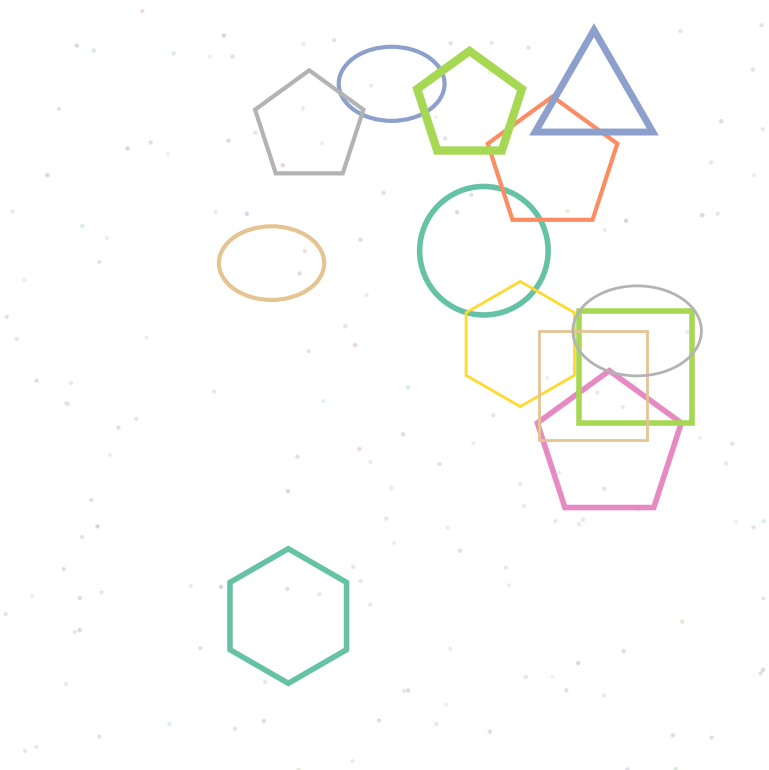[{"shape": "circle", "thickness": 2, "radius": 0.42, "center": [0.628, 0.674]}, {"shape": "hexagon", "thickness": 2, "radius": 0.44, "center": [0.374, 0.2]}, {"shape": "pentagon", "thickness": 1.5, "radius": 0.44, "center": [0.718, 0.786]}, {"shape": "triangle", "thickness": 2.5, "radius": 0.44, "center": [0.771, 0.873]}, {"shape": "oval", "thickness": 1.5, "radius": 0.34, "center": [0.509, 0.891]}, {"shape": "pentagon", "thickness": 2, "radius": 0.49, "center": [0.791, 0.42]}, {"shape": "square", "thickness": 2, "radius": 0.36, "center": [0.825, 0.523]}, {"shape": "pentagon", "thickness": 3, "radius": 0.36, "center": [0.61, 0.862]}, {"shape": "hexagon", "thickness": 1, "radius": 0.41, "center": [0.676, 0.553]}, {"shape": "square", "thickness": 1, "radius": 0.35, "center": [0.77, 0.5]}, {"shape": "oval", "thickness": 1.5, "radius": 0.34, "center": [0.353, 0.658]}, {"shape": "oval", "thickness": 1, "radius": 0.42, "center": [0.827, 0.57]}, {"shape": "pentagon", "thickness": 1.5, "radius": 0.37, "center": [0.402, 0.835]}]